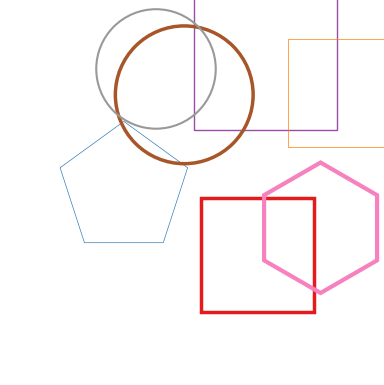[{"shape": "square", "thickness": 2.5, "radius": 0.74, "center": [0.669, 0.338]}, {"shape": "pentagon", "thickness": 0.5, "radius": 0.87, "center": [0.322, 0.51]}, {"shape": "square", "thickness": 1, "radius": 0.93, "center": [0.69, 0.847]}, {"shape": "square", "thickness": 0.5, "radius": 0.7, "center": [0.888, 0.758]}, {"shape": "circle", "thickness": 2.5, "radius": 0.89, "center": [0.479, 0.754]}, {"shape": "hexagon", "thickness": 3, "radius": 0.85, "center": [0.833, 0.408]}, {"shape": "circle", "thickness": 1.5, "radius": 0.78, "center": [0.405, 0.821]}]